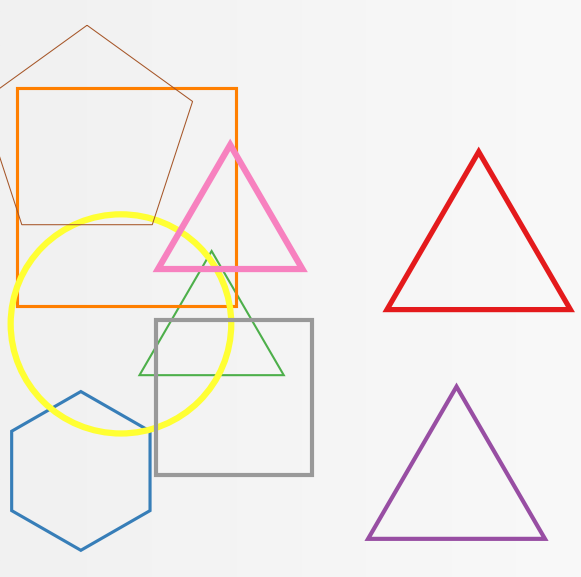[{"shape": "triangle", "thickness": 2.5, "radius": 0.91, "center": [0.824, 0.554]}, {"shape": "hexagon", "thickness": 1.5, "radius": 0.69, "center": [0.139, 0.184]}, {"shape": "triangle", "thickness": 1, "radius": 0.72, "center": [0.364, 0.421]}, {"shape": "triangle", "thickness": 2, "radius": 0.88, "center": [0.785, 0.154]}, {"shape": "square", "thickness": 1.5, "radius": 0.94, "center": [0.217, 0.658]}, {"shape": "circle", "thickness": 3, "radius": 0.95, "center": [0.208, 0.438]}, {"shape": "pentagon", "thickness": 0.5, "radius": 0.95, "center": [0.15, 0.764]}, {"shape": "triangle", "thickness": 3, "radius": 0.72, "center": [0.396, 0.605]}, {"shape": "square", "thickness": 2, "radius": 0.67, "center": [0.402, 0.311]}]